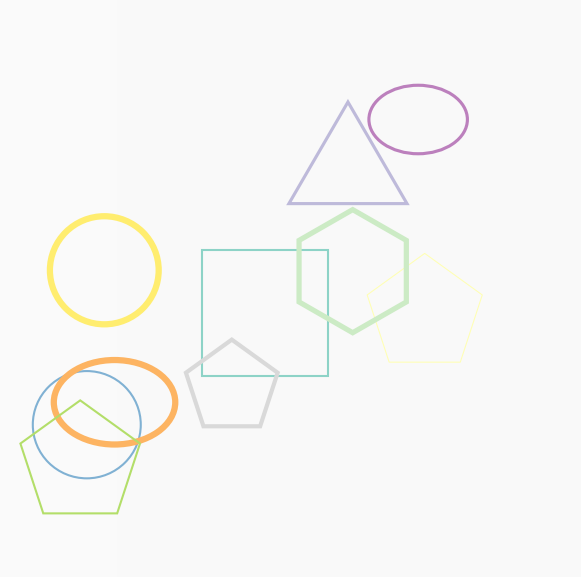[{"shape": "square", "thickness": 1, "radius": 0.54, "center": [0.455, 0.457]}, {"shape": "pentagon", "thickness": 0.5, "radius": 0.52, "center": [0.731, 0.456]}, {"shape": "triangle", "thickness": 1.5, "radius": 0.59, "center": [0.599, 0.705]}, {"shape": "circle", "thickness": 1, "radius": 0.46, "center": [0.149, 0.264]}, {"shape": "oval", "thickness": 3, "radius": 0.52, "center": [0.197, 0.303]}, {"shape": "pentagon", "thickness": 1, "radius": 0.54, "center": [0.138, 0.198]}, {"shape": "pentagon", "thickness": 2, "radius": 0.41, "center": [0.399, 0.328]}, {"shape": "oval", "thickness": 1.5, "radius": 0.42, "center": [0.719, 0.792]}, {"shape": "hexagon", "thickness": 2.5, "radius": 0.53, "center": [0.607, 0.53]}, {"shape": "circle", "thickness": 3, "radius": 0.47, "center": [0.179, 0.531]}]